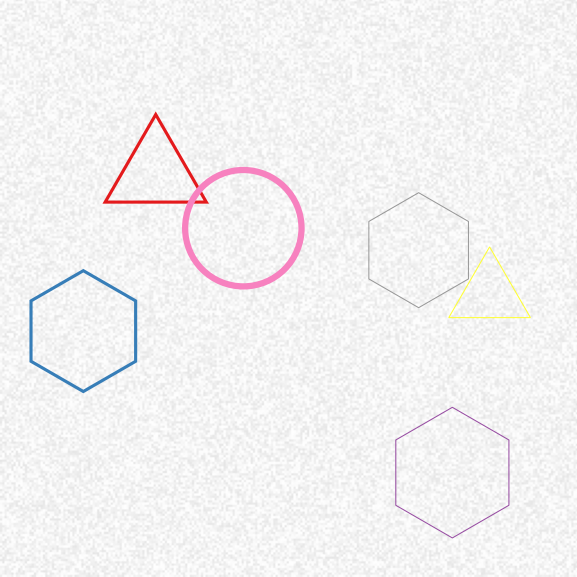[{"shape": "triangle", "thickness": 1.5, "radius": 0.51, "center": [0.27, 0.7]}, {"shape": "hexagon", "thickness": 1.5, "radius": 0.52, "center": [0.144, 0.426]}, {"shape": "hexagon", "thickness": 0.5, "radius": 0.57, "center": [0.783, 0.181]}, {"shape": "triangle", "thickness": 0.5, "radius": 0.41, "center": [0.848, 0.49]}, {"shape": "circle", "thickness": 3, "radius": 0.5, "center": [0.421, 0.604]}, {"shape": "hexagon", "thickness": 0.5, "radius": 0.5, "center": [0.725, 0.566]}]